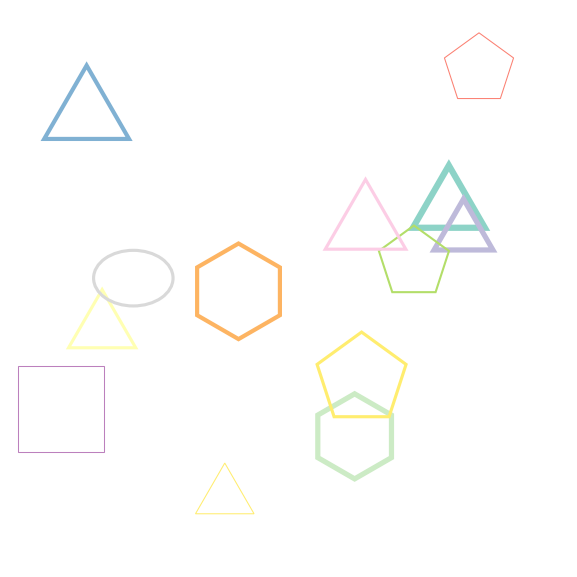[{"shape": "triangle", "thickness": 3, "radius": 0.36, "center": [0.777, 0.641]}, {"shape": "triangle", "thickness": 1.5, "radius": 0.34, "center": [0.177, 0.431]}, {"shape": "triangle", "thickness": 2.5, "radius": 0.29, "center": [0.803, 0.596]}, {"shape": "pentagon", "thickness": 0.5, "radius": 0.31, "center": [0.829, 0.879]}, {"shape": "triangle", "thickness": 2, "radius": 0.42, "center": [0.15, 0.801]}, {"shape": "hexagon", "thickness": 2, "radius": 0.41, "center": [0.413, 0.495]}, {"shape": "pentagon", "thickness": 1, "radius": 0.32, "center": [0.717, 0.545]}, {"shape": "triangle", "thickness": 1.5, "radius": 0.4, "center": [0.633, 0.608]}, {"shape": "oval", "thickness": 1.5, "radius": 0.34, "center": [0.231, 0.518]}, {"shape": "square", "thickness": 0.5, "radius": 0.37, "center": [0.106, 0.291]}, {"shape": "hexagon", "thickness": 2.5, "radius": 0.37, "center": [0.614, 0.244]}, {"shape": "triangle", "thickness": 0.5, "radius": 0.29, "center": [0.389, 0.139]}, {"shape": "pentagon", "thickness": 1.5, "radius": 0.41, "center": [0.626, 0.343]}]